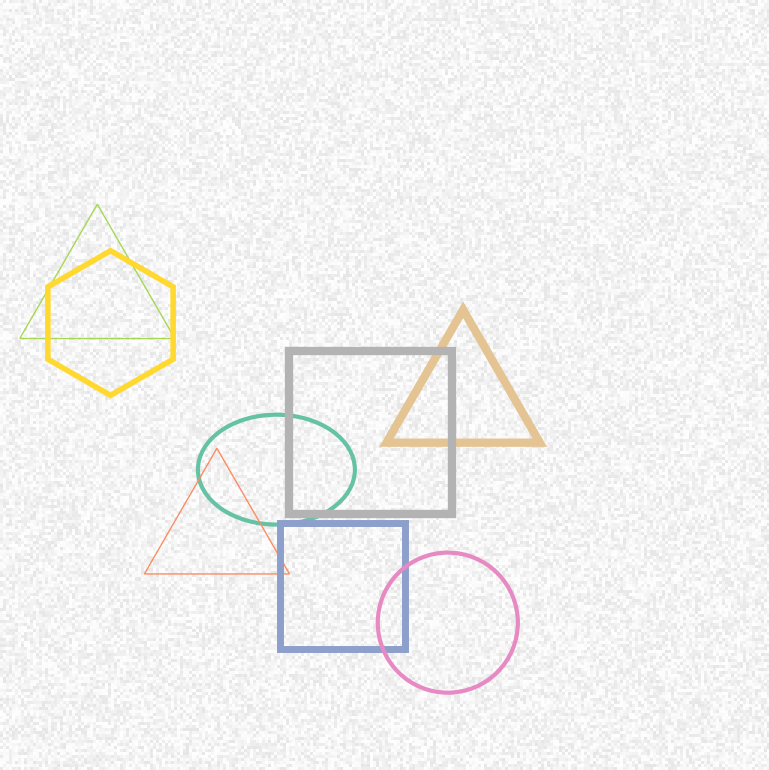[{"shape": "oval", "thickness": 1.5, "radius": 0.51, "center": [0.359, 0.39]}, {"shape": "triangle", "thickness": 0.5, "radius": 0.54, "center": [0.282, 0.309]}, {"shape": "square", "thickness": 2.5, "radius": 0.41, "center": [0.445, 0.239]}, {"shape": "circle", "thickness": 1.5, "radius": 0.45, "center": [0.582, 0.191]}, {"shape": "triangle", "thickness": 0.5, "radius": 0.58, "center": [0.126, 0.618]}, {"shape": "hexagon", "thickness": 2, "radius": 0.47, "center": [0.144, 0.58]}, {"shape": "triangle", "thickness": 3, "radius": 0.58, "center": [0.601, 0.483]}, {"shape": "square", "thickness": 3, "radius": 0.53, "center": [0.482, 0.438]}]